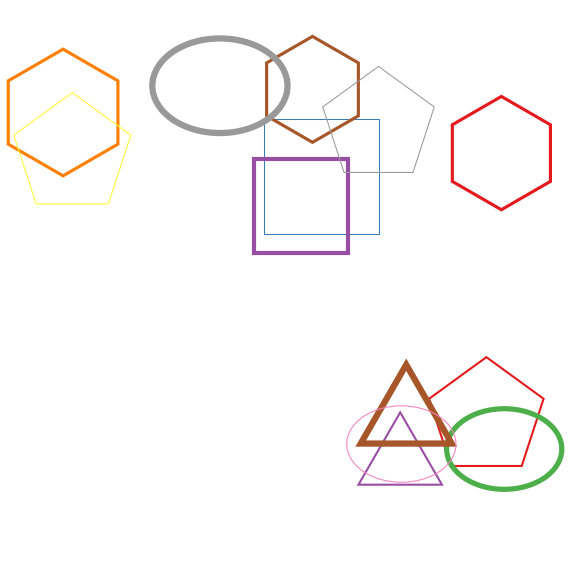[{"shape": "pentagon", "thickness": 1, "radius": 0.52, "center": [0.842, 0.277]}, {"shape": "hexagon", "thickness": 1.5, "radius": 0.49, "center": [0.868, 0.734]}, {"shape": "square", "thickness": 0.5, "radius": 0.5, "center": [0.557, 0.694]}, {"shape": "oval", "thickness": 2.5, "radius": 0.5, "center": [0.873, 0.222]}, {"shape": "square", "thickness": 2, "radius": 0.4, "center": [0.521, 0.642]}, {"shape": "triangle", "thickness": 1, "radius": 0.42, "center": [0.693, 0.202]}, {"shape": "hexagon", "thickness": 1.5, "radius": 0.55, "center": [0.109, 0.804]}, {"shape": "pentagon", "thickness": 0.5, "radius": 0.53, "center": [0.125, 0.732]}, {"shape": "hexagon", "thickness": 1.5, "radius": 0.46, "center": [0.541, 0.844]}, {"shape": "triangle", "thickness": 3, "radius": 0.46, "center": [0.703, 0.277]}, {"shape": "oval", "thickness": 0.5, "radius": 0.47, "center": [0.695, 0.23]}, {"shape": "oval", "thickness": 3, "radius": 0.59, "center": [0.381, 0.851]}, {"shape": "pentagon", "thickness": 0.5, "radius": 0.51, "center": [0.655, 0.783]}]